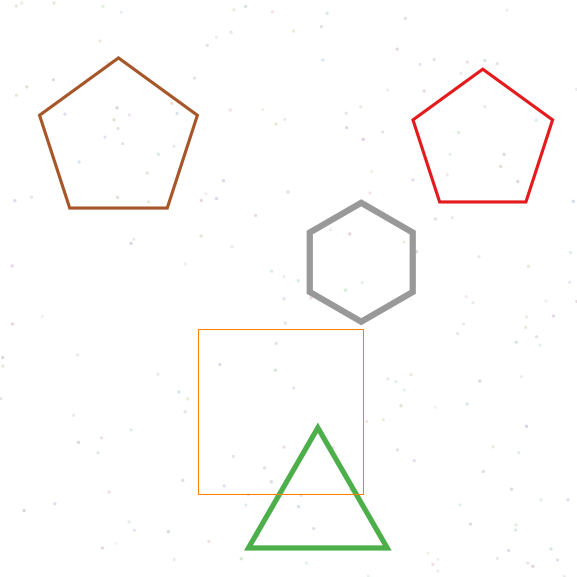[{"shape": "pentagon", "thickness": 1.5, "radius": 0.64, "center": [0.836, 0.752]}, {"shape": "triangle", "thickness": 2.5, "radius": 0.69, "center": [0.55, 0.12]}, {"shape": "square", "thickness": 0.5, "radius": 0.71, "center": [0.486, 0.287]}, {"shape": "pentagon", "thickness": 1.5, "radius": 0.72, "center": [0.205, 0.755]}, {"shape": "hexagon", "thickness": 3, "radius": 0.51, "center": [0.626, 0.545]}]